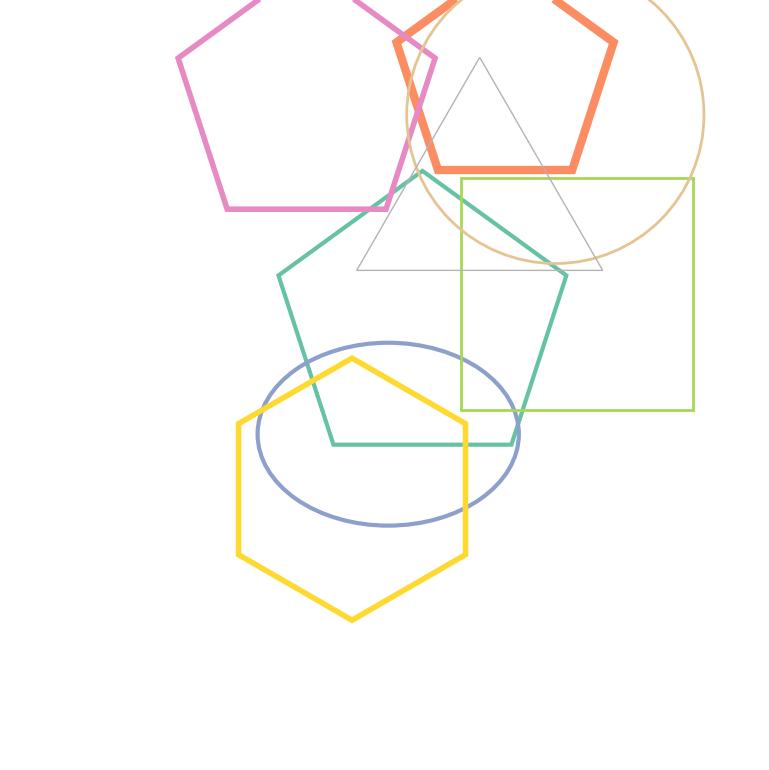[{"shape": "pentagon", "thickness": 1.5, "radius": 0.98, "center": [0.549, 0.582]}, {"shape": "pentagon", "thickness": 3, "radius": 0.74, "center": [0.656, 0.899]}, {"shape": "oval", "thickness": 1.5, "radius": 0.85, "center": [0.504, 0.436]}, {"shape": "pentagon", "thickness": 2, "radius": 0.88, "center": [0.398, 0.87]}, {"shape": "square", "thickness": 1, "radius": 0.75, "center": [0.75, 0.618]}, {"shape": "hexagon", "thickness": 2, "radius": 0.85, "center": [0.457, 0.365]}, {"shape": "circle", "thickness": 1, "radius": 0.97, "center": [0.721, 0.851]}, {"shape": "triangle", "thickness": 0.5, "radius": 0.92, "center": [0.623, 0.741]}]